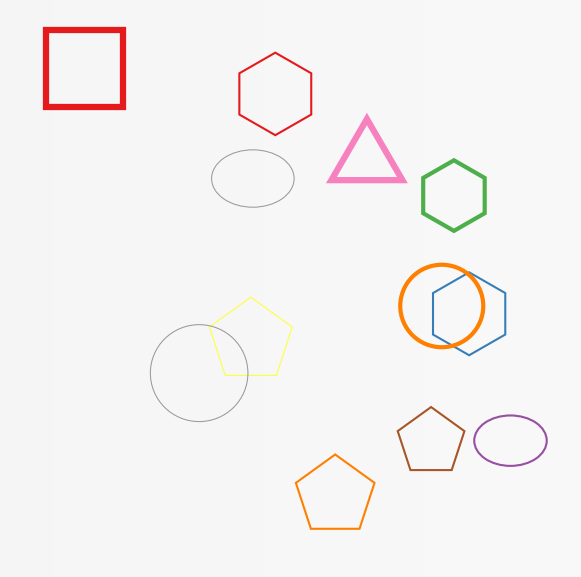[{"shape": "hexagon", "thickness": 1, "radius": 0.36, "center": [0.474, 0.836]}, {"shape": "square", "thickness": 3, "radius": 0.33, "center": [0.145, 0.88]}, {"shape": "hexagon", "thickness": 1, "radius": 0.36, "center": [0.807, 0.456]}, {"shape": "hexagon", "thickness": 2, "radius": 0.31, "center": [0.781, 0.66]}, {"shape": "oval", "thickness": 1, "radius": 0.31, "center": [0.878, 0.236]}, {"shape": "pentagon", "thickness": 1, "radius": 0.36, "center": [0.577, 0.141]}, {"shape": "circle", "thickness": 2, "radius": 0.36, "center": [0.76, 0.469]}, {"shape": "pentagon", "thickness": 0.5, "radius": 0.37, "center": [0.432, 0.41]}, {"shape": "pentagon", "thickness": 1, "radius": 0.3, "center": [0.742, 0.234]}, {"shape": "triangle", "thickness": 3, "radius": 0.35, "center": [0.631, 0.722]}, {"shape": "circle", "thickness": 0.5, "radius": 0.42, "center": [0.343, 0.353]}, {"shape": "oval", "thickness": 0.5, "radius": 0.35, "center": [0.435, 0.69]}]